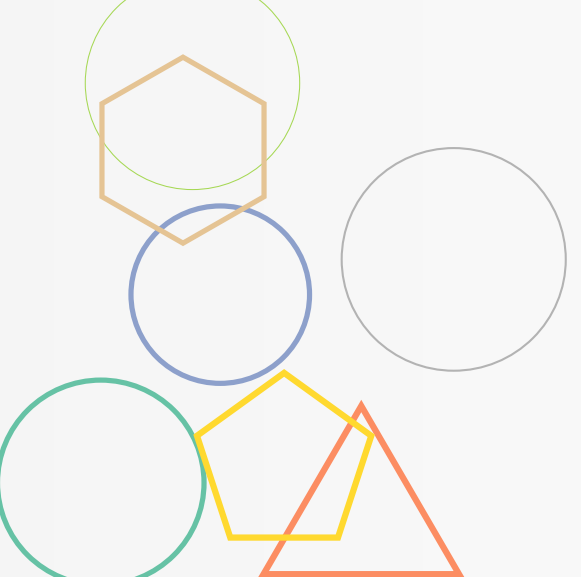[{"shape": "circle", "thickness": 2.5, "radius": 0.89, "center": [0.173, 0.163]}, {"shape": "triangle", "thickness": 3, "radius": 0.97, "center": [0.622, 0.102]}, {"shape": "circle", "thickness": 2.5, "radius": 0.77, "center": [0.379, 0.489]}, {"shape": "circle", "thickness": 0.5, "radius": 0.92, "center": [0.331, 0.855]}, {"shape": "pentagon", "thickness": 3, "radius": 0.79, "center": [0.489, 0.196]}, {"shape": "hexagon", "thickness": 2.5, "radius": 0.8, "center": [0.315, 0.739]}, {"shape": "circle", "thickness": 1, "radius": 0.96, "center": [0.781, 0.55]}]